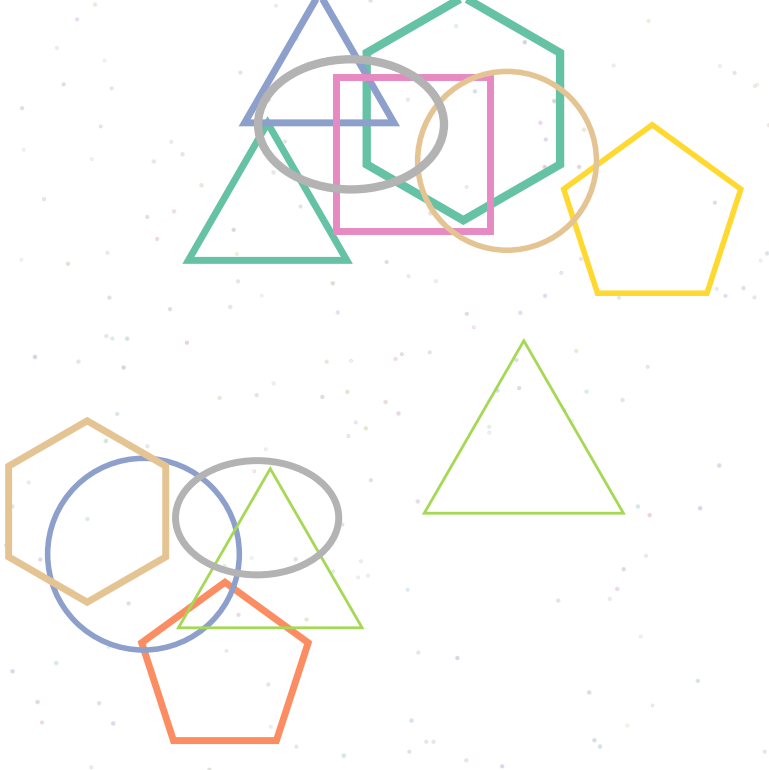[{"shape": "hexagon", "thickness": 3, "radius": 0.72, "center": [0.602, 0.859]}, {"shape": "triangle", "thickness": 2.5, "radius": 0.59, "center": [0.348, 0.721]}, {"shape": "pentagon", "thickness": 2.5, "radius": 0.57, "center": [0.292, 0.13]}, {"shape": "circle", "thickness": 2, "radius": 0.62, "center": [0.186, 0.28]}, {"shape": "triangle", "thickness": 2.5, "radius": 0.56, "center": [0.415, 0.896]}, {"shape": "square", "thickness": 2.5, "radius": 0.5, "center": [0.537, 0.8]}, {"shape": "triangle", "thickness": 1, "radius": 0.69, "center": [0.351, 0.254]}, {"shape": "triangle", "thickness": 1, "radius": 0.75, "center": [0.68, 0.408]}, {"shape": "pentagon", "thickness": 2, "radius": 0.6, "center": [0.847, 0.717]}, {"shape": "hexagon", "thickness": 2.5, "radius": 0.59, "center": [0.113, 0.336]}, {"shape": "circle", "thickness": 2, "radius": 0.58, "center": [0.658, 0.791]}, {"shape": "oval", "thickness": 2.5, "radius": 0.53, "center": [0.334, 0.328]}, {"shape": "oval", "thickness": 3, "radius": 0.6, "center": [0.456, 0.838]}]